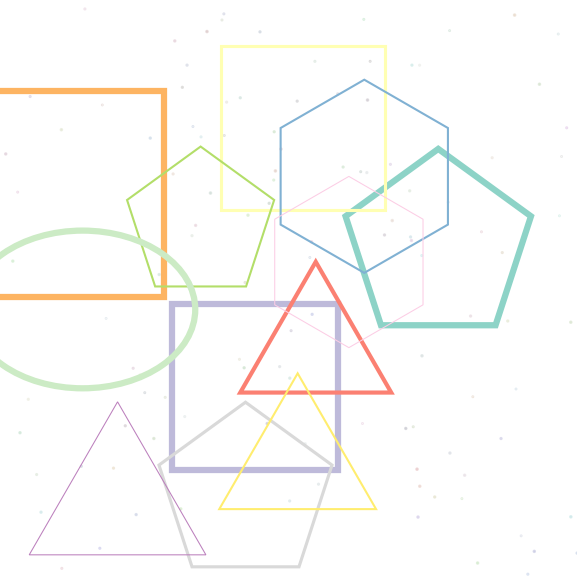[{"shape": "pentagon", "thickness": 3, "radius": 0.84, "center": [0.759, 0.572]}, {"shape": "square", "thickness": 1.5, "radius": 0.71, "center": [0.525, 0.778]}, {"shape": "square", "thickness": 3, "radius": 0.72, "center": [0.442, 0.329]}, {"shape": "triangle", "thickness": 2, "radius": 0.75, "center": [0.547, 0.395]}, {"shape": "hexagon", "thickness": 1, "radius": 0.84, "center": [0.631, 0.694]}, {"shape": "square", "thickness": 3, "radius": 0.89, "center": [0.105, 0.664]}, {"shape": "pentagon", "thickness": 1, "radius": 0.67, "center": [0.347, 0.611]}, {"shape": "hexagon", "thickness": 0.5, "radius": 0.74, "center": [0.604, 0.545]}, {"shape": "pentagon", "thickness": 1.5, "radius": 0.79, "center": [0.425, 0.145]}, {"shape": "triangle", "thickness": 0.5, "radius": 0.88, "center": [0.204, 0.127]}, {"shape": "oval", "thickness": 3, "radius": 0.98, "center": [0.143, 0.463]}, {"shape": "triangle", "thickness": 1, "radius": 0.78, "center": [0.515, 0.196]}]